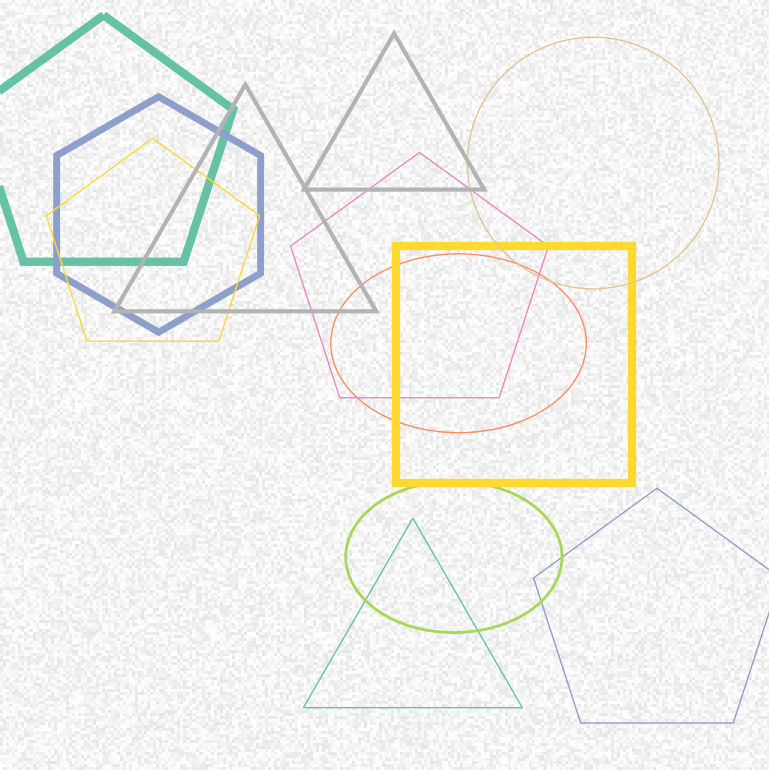[{"shape": "pentagon", "thickness": 3, "radius": 0.88, "center": [0.135, 0.803]}, {"shape": "triangle", "thickness": 0.5, "radius": 0.82, "center": [0.536, 0.163]}, {"shape": "oval", "thickness": 0.5, "radius": 0.83, "center": [0.596, 0.554]}, {"shape": "hexagon", "thickness": 2.5, "radius": 0.76, "center": [0.206, 0.722]}, {"shape": "pentagon", "thickness": 0.5, "radius": 0.84, "center": [0.853, 0.197]}, {"shape": "pentagon", "thickness": 0.5, "radius": 0.88, "center": [0.545, 0.626]}, {"shape": "oval", "thickness": 1, "radius": 0.7, "center": [0.589, 0.277]}, {"shape": "square", "thickness": 3, "radius": 0.77, "center": [0.668, 0.527]}, {"shape": "pentagon", "thickness": 0.5, "radius": 0.73, "center": [0.199, 0.675]}, {"shape": "circle", "thickness": 0.5, "radius": 0.82, "center": [0.77, 0.788]}, {"shape": "triangle", "thickness": 1.5, "radius": 0.98, "center": [0.319, 0.694]}, {"shape": "triangle", "thickness": 1.5, "radius": 0.68, "center": [0.512, 0.821]}]